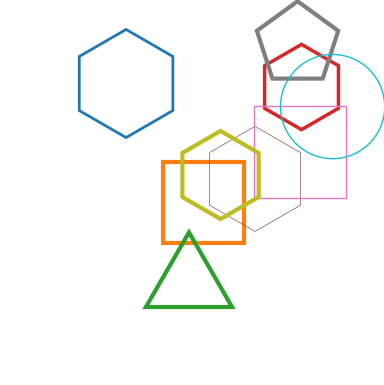[{"shape": "hexagon", "thickness": 2, "radius": 0.7, "center": [0.327, 0.783]}, {"shape": "square", "thickness": 3, "radius": 0.52, "center": [0.528, 0.475]}, {"shape": "triangle", "thickness": 3, "radius": 0.65, "center": [0.491, 0.267]}, {"shape": "hexagon", "thickness": 2.5, "radius": 0.55, "center": [0.783, 0.774]}, {"shape": "hexagon", "thickness": 0.5, "radius": 0.68, "center": [0.662, 0.535]}, {"shape": "square", "thickness": 1, "radius": 0.6, "center": [0.78, 0.606]}, {"shape": "pentagon", "thickness": 3, "radius": 0.56, "center": [0.773, 0.886]}, {"shape": "hexagon", "thickness": 3, "radius": 0.57, "center": [0.573, 0.545]}, {"shape": "circle", "thickness": 1, "radius": 0.68, "center": [0.864, 0.723]}]